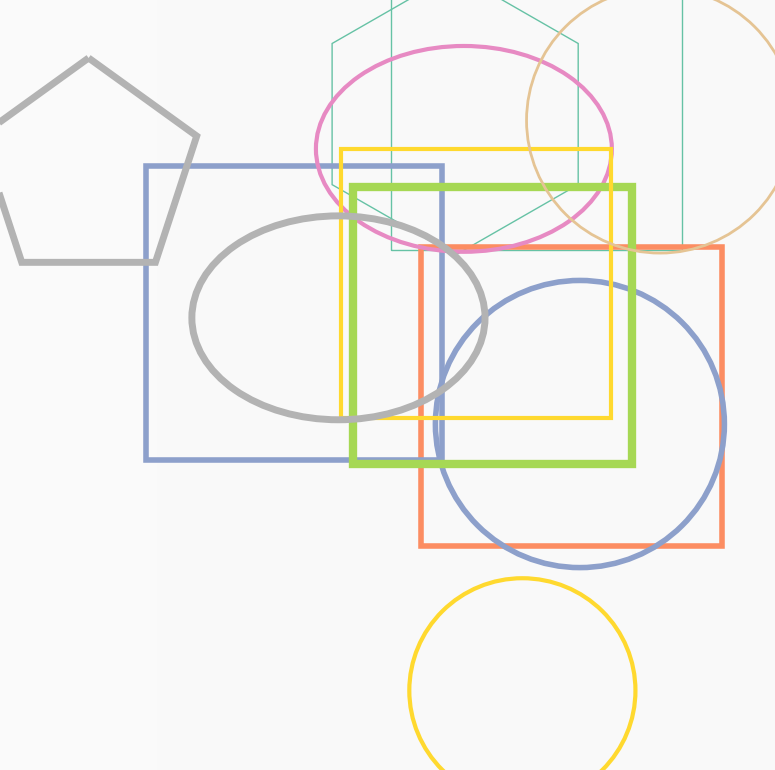[{"shape": "square", "thickness": 0.5, "radius": 0.94, "center": [0.692, 0.864]}, {"shape": "hexagon", "thickness": 0.5, "radius": 0.92, "center": [0.587, 0.852]}, {"shape": "square", "thickness": 2, "radius": 0.97, "center": [0.738, 0.485]}, {"shape": "circle", "thickness": 2, "radius": 0.93, "center": [0.748, 0.449]}, {"shape": "square", "thickness": 2, "radius": 0.95, "center": [0.379, 0.593]}, {"shape": "oval", "thickness": 1.5, "radius": 0.95, "center": [0.599, 0.807]}, {"shape": "square", "thickness": 3, "radius": 0.9, "center": [0.635, 0.578]}, {"shape": "circle", "thickness": 1.5, "radius": 0.73, "center": [0.674, 0.103]}, {"shape": "square", "thickness": 1.5, "radius": 0.87, "center": [0.614, 0.632]}, {"shape": "circle", "thickness": 1, "radius": 0.86, "center": [0.852, 0.844]}, {"shape": "pentagon", "thickness": 2.5, "radius": 0.73, "center": [0.114, 0.778]}, {"shape": "oval", "thickness": 2.5, "radius": 0.95, "center": [0.437, 0.587]}]